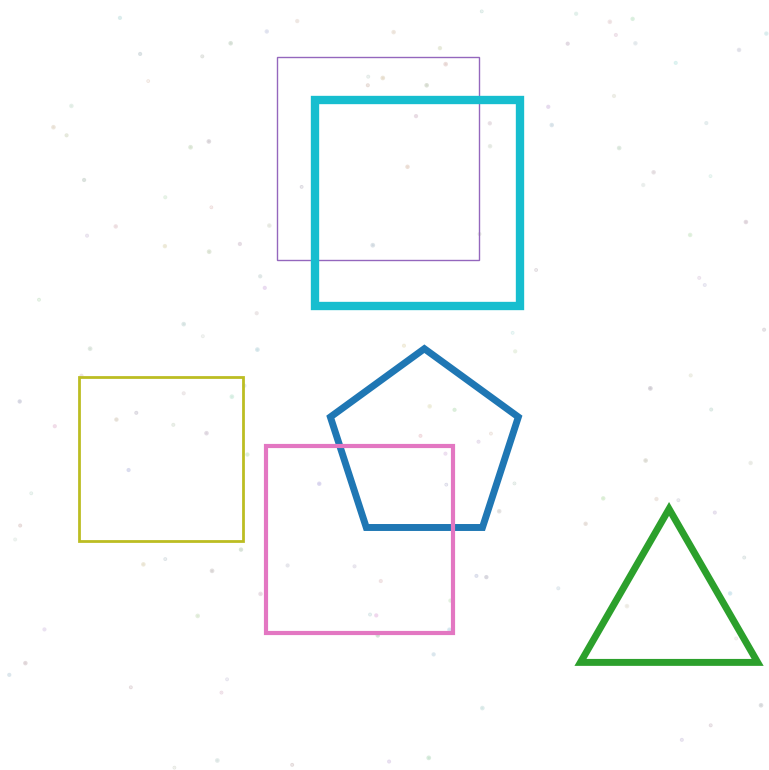[{"shape": "pentagon", "thickness": 2.5, "radius": 0.64, "center": [0.551, 0.419]}, {"shape": "triangle", "thickness": 2.5, "radius": 0.66, "center": [0.869, 0.206]}, {"shape": "square", "thickness": 0.5, "radius": 0.66, "center": [0.491, 0.794]}, {"shape": "square", "thickness": 1.5, "radius": 0.61, "center": [0.467, 0.299]}, {"shape": "square", "thickness": 1, "radius": 0.53, "center": [0.209, 0.404]}, {"shape": "square", "thickness": 3, "radius": 0.67, "center": [0.542, 0.736]}]